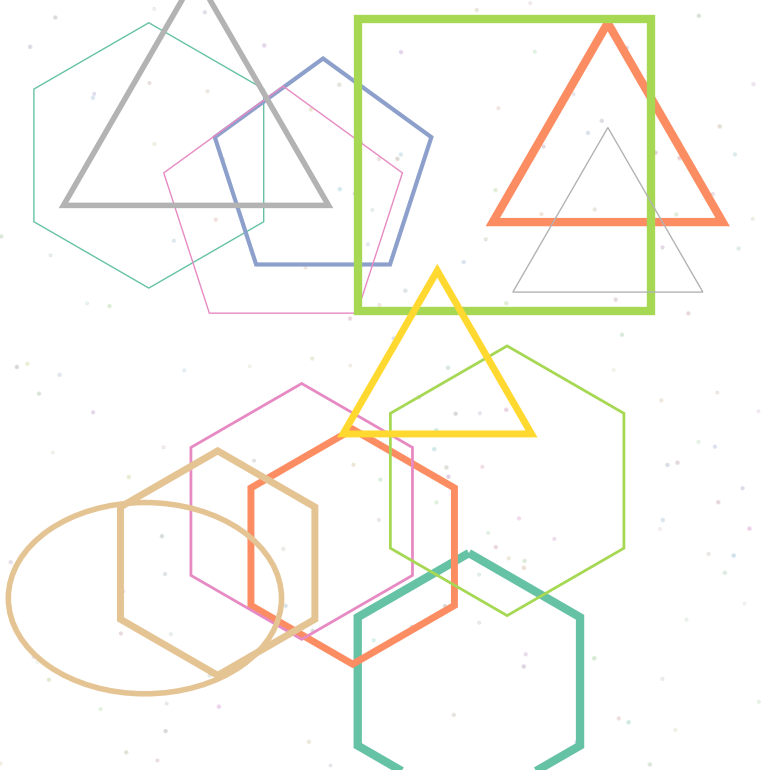[{"shape": "hexagon", "thickness": 0.5, "radius": 0.86, "center": [0.193, 0.798]}, {"shape": "hexagon", "thickness": 3, "radius": 0.83, "center": [0.609, 0.115]}, {"shape": "hexagon", "thickness": 2.5, "radius": 0.76, "center": [0.458, 0.29]}, {"shape": "triangle", "thickness": 3, "radius": 0.86, "center": [0.789, 0.798]}, {"shape": "pentagon", "thickness": 1.5, "radius": 0.74, "center": [0.42, 0.776]}, {"shape": "hexagon", "thickness": 1, "radius": 0.83, "center": [0.392, 0.336]}, {"shape": "pentagon", "thickness": 0.5, "radius": 0.81, "center": [0.368, 0.725]}, {"shape": "square", "thickness": 3, "radius": 0.95, "center": [0.655, 0.786]}, {"shape": "hexagon", "thickness": 1, "radius": 0.88, "center": [0.659, 0.376]}, {"shape": "triangle", "thickness": 2.5, "radius": 0.71, "center": [0.568, 0.507]}, {"shape": "hexagon", "thickness": 2.5, "radius": 0.73, "center": [0.283, 0.269]}, {"shape": "oval", "thickness": 2, "radius": 0.89, "center": [0.188, 0.223]}, {"shape": "triangle", "thickness": 2, "radius": 0.99, "center": [0.255, 0.833]}, {"shape": "triangle", "thickness": 0.5, "radius": 0.71, "center": [0.789, 0.692]}]